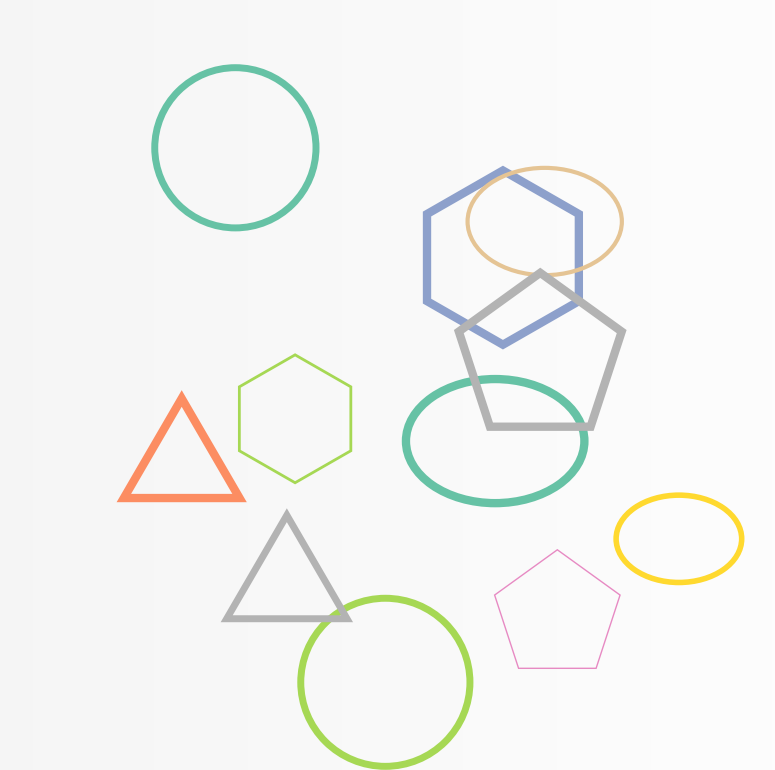[{"shape": "oval", "thickness": 3, "radius": 0.58, "center": [0.639, 0.427]}, {"shape": "circle", "thickness": 2.5, "radius": 0.52, "center": [0.304, 0.808]}, {"shape": "triangle", "thickness": 3, "radius": 0.43, "center": [0.234, 0.396]}, {"shape": "hexagon", "thickness": 3, "radius": 0.57, "center": [0.649, 0.665]}, {"shape": "pentagon", "thickness": 0.5, "radius": 0.43, "center": [0.719, 0.201]}, {"shape": "hexagon", "thickness": 1, "radius": 0.42, "center": [0.381, 0.456]}, {"shape": "circle", "thickness": 2.5, "radius": 0.55, "center": [0.497, 0.114]}, {"shape": "oval", "thickness": 2, "radius": 0.41, "center": [0.876, 0.3]}, {"shape": "oval", "thickness": 1.5, "radius": 0.5, "center": [0.703, 0.712]}, {"shape": "triangle", "thickness": 2.5, "radius": 0.45, "center": [0.37, 0.241]}, {"shape": "pentagon", "thickness": 3, "radius": 0.55, "center": [0.697, 0.535]}]